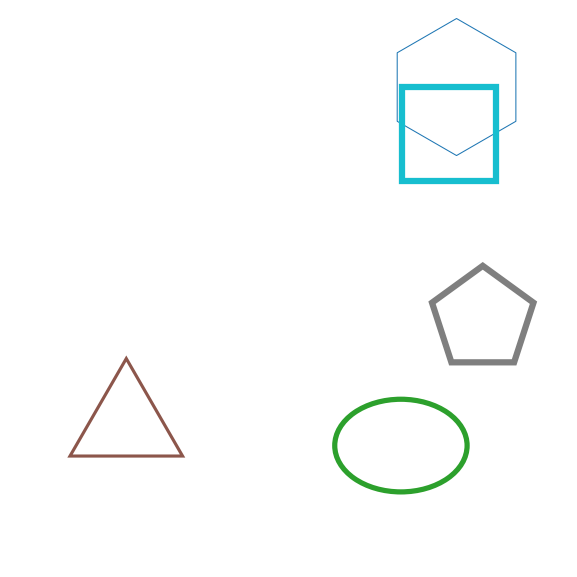[{"shape": "hexagon", "thickness": 0.5, "radius": 0.59, "center": [0.791, 0.848]}, {"shape": "oval", "thickness": 2.5, "radius": 0.57, "center": [0.694, 0.228]}, {"shape": "triangle", "thickness": 1.5, "radius": 0.56, "center": [0.219, 0.266]}, {"shape": "pentagon", "thickness": 3, "radius": 0.46, "center": [0.836, 0.446]}, {"shape": "square", "thickness": 3, "radius": 0.41, "center": [0.777, 0.767]}]